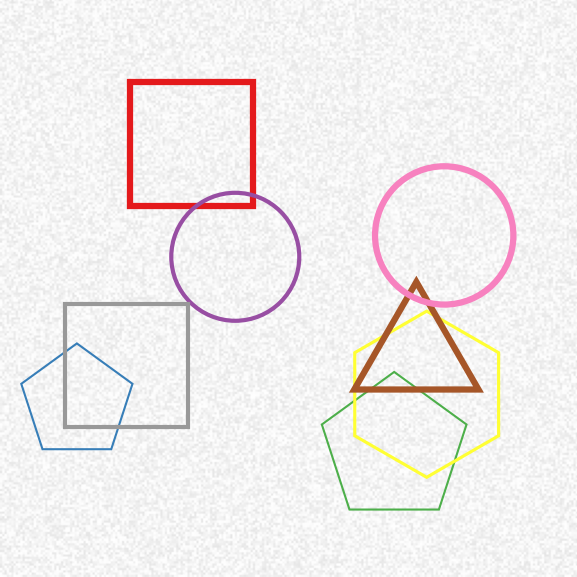[{"shape": "square", "thickness": 3, "radius": 0.53, "center": [0.332, 0.75]}, {"shape": "pentagon", "thickness": 1, "radius": 0.51, "center": [0.133, 0.303]}, {"shape": "pentagon", "thickness": 1, "radius": 0.66, "center": [0.683, 0.223]}, {"shape": "circle", "thickness": 2, "radius": 0.55, "center": [0.407, 0.554]}, {"shape": "hexagon", "thickness": 1.5, "radius": 0.72, "center": [0.739, 0.316]}, {"shape": "triangle", "thickness": 3, "radius": 0.62, "center": [0.721, 0.387]}, {"shape": "circle", "thickness": 3, "radius": 0.6, "center": [0.769, 0.591]}, {"shape": "square", "thickness": 2, "radius": 0.53, "center": [0.219, 0.366]}]